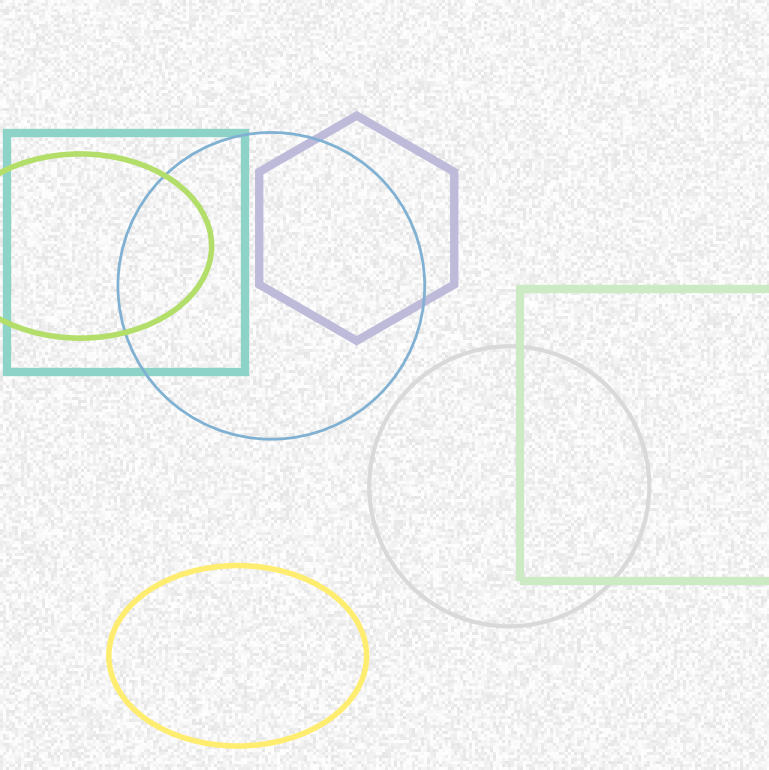[{"shape": "square", "thickness": 3, "radius": 0.77, "center": [0.163, 0.672]}, {"shape": "hexagon", "thickness": 3, "radius": 0.73, "center": [0.463, 0.704]}, {"shape": "circle", "thickness": 1, "radius": 1.0, "center": [0.352, 0.629]}, {"shape": "oval", "thickness": 2, "radius": 0.85, "center": [0.104, 0.68]}, {"shape": "circle", "thickness": 1.5, "radius": 0.91, "center": [0.661, 0.368]}, {"shape": "square", "thickness": 3, "radius": 0.95, "center": [0.865, 0.435]}, {"shape": "oval", "thickness": 2, "radius": 0.84, "center": [0.309, 0.148]}]